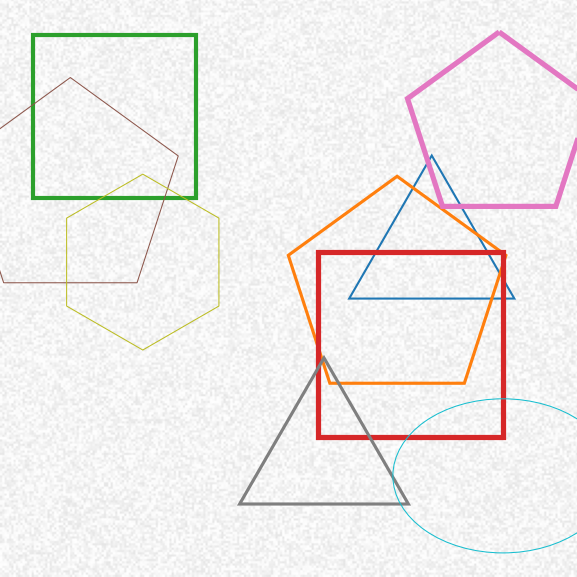[{"shape": "triangle", "thickness": 1, "radius": 0.83, "center": [0.748, 0.565]}, {"shape": "pentagon", "thickness": 1.5, "radius": 0.99, "center": [0.688, 0.496]}, {"shape": "square", "thickness": 2, "radius": 0.71, "center": [0.199, 0.797]}, {"shape": "square", "thickness": 2.5, "radius": 0.8, "center": [0.711, 0.403]}, {"shape": "pentagon", "thickness": 0.5, "radius": 0.98, "center": [0.122, 0.668]}, {"shape": "pentagon", "thickness": 2.5, "radius": 0.83, "center": [0.864, 0.777]}, {"shape": "triangle", "thickness": 1.5, "radius": 0.84, "center": [0.561, 0.211]}, {"shape": "hexagon", "thickness": 0.5, "radius": 0.76, "center": [0.247, 0.545]}, {"shape": "oval", "thickness": 0.5, "radius": 0.95, "center": [0.871, 0.175]}]